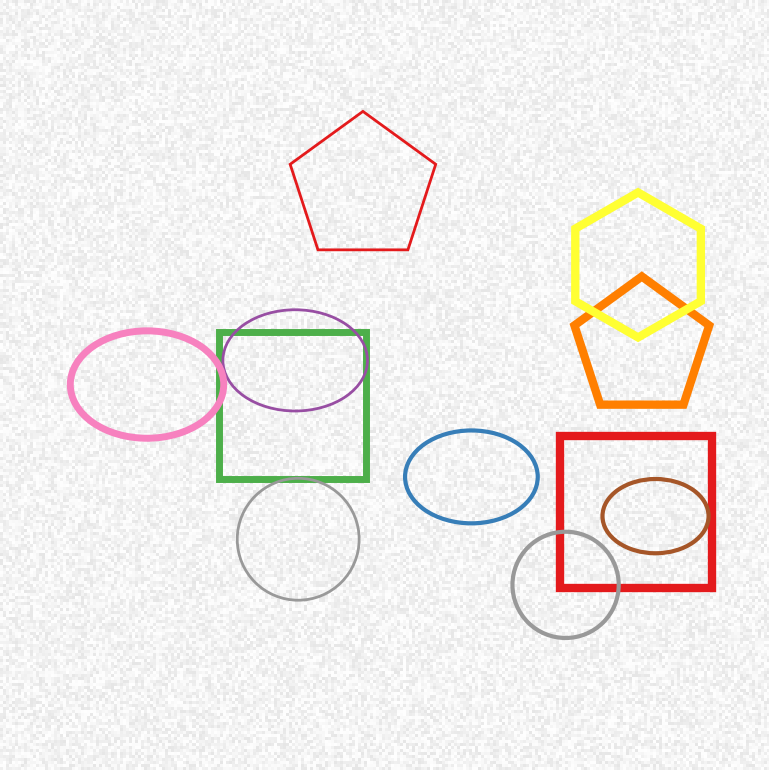[{"shape": "pentagon", "thickness": 1, "radius": 0.5, "center": [0.471, 0.756]}, {"shape": "square", "thickness": 3, "radius": 0.49, "center": [0.826, 0.335]}, {"shape": "oval", "thickness": 1.5, "radius": 0.43, "center": [0.612, 0.381]}, {"shape": "square", "thickness": 2.5, "radius": 0.48, "center": [0.38, 0.474]}, {"shape": "oval", "thickness": 1, "radius": 0.47, "center": [0.383, 0.532]}, {"shape": "pentagon", "thickness": 3, "radius": 0.46, "center": [0.834, 0.549]}, {"shape": "hexagon", "thickness": 3, "radius": 0.47, "center": [0.829, 0.656]}, {"shape": "oval", "thickness": 1.5, "radius": 0.34, "center": [0.851, 0.33]}, {"shape": "oval", "thickness": 2.5, "radius": 0.5, "center": [0.191, 0.501]}, {"shape": "circle", "thickness": 1.5, "radius": 0.34, "center": [0.735, 0.24]}, {"shape": "circle", "thickness": 1, "radius": 0.4, "center": [0.387, 0.3]}]